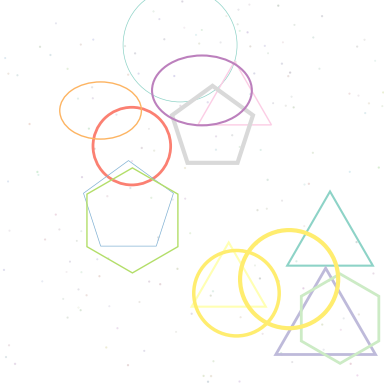[{"shape": "triangle", "thickness": 1.5, "radius": 0.64, "center": [0.857, 0.374]}, {"shape": "circle", "thickness": 0.5, "radius": 0.74, "center": [0.468, 0.883]}, {"shape": "triangle", "thickness": 1.5, "radius": 0.56, "center": [0.594, 0.259]}, {"shape": "triangle", "thickness": 2, "radius": 0.75, "center": [0.846, 0.154]}, {"shape": "circle", "thickness": 2, "radius": 0.5, "center": [0.342, 0.62]}, {"shape": "pentagon", "thickness": 0.5, "radius": 0.61, "center": [0.334, 0.46]}, {"shape": "oval", "thickness": 1, "radius": 0.53, "center": [0.261, 0.713]}, {"shape": "hexagon", "thickness": 1, "radius": 0.68, "center": [0.344, 0.428]}, {"shape": "triangle", "thickness": 1, "radius": 0.55, "center": [0.61, 0.731]}, {"shape": "pentagon", "thickness": 3, "radius": 0.55, "center": [0.552, 0.666]}, {"shape": "oval", "thickness": 1.5, "radius": 0.65, "center": [0.525, 0.765]}, {"shape": "hexagon", "thickness": 2, "radius": 0.58, "center": [0.883, 0.172]}, {"shape": "circle", "thickness": 3, "radius": 0.64, "center": [0.751, 0.275]}, {"shape": "circle", "thickness": 2.5, "radius": 0.55, "center": [0.614, 0.238]}]